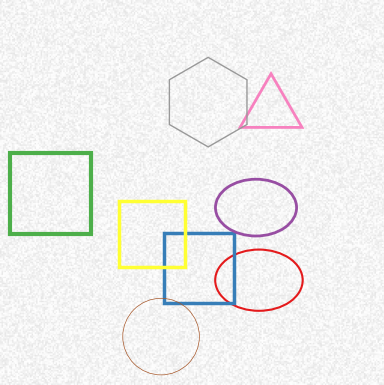[{"shape": "oval", "thickness": 1.5, "radius": 0.57, "center": [0.673, 0.272]}, {"shape": "square", "thickness": 2.5, "radius": 0.45, "center": [0.517, 0.304]}, {"shape": "square", "thickness": 3, "radius": 0.53, "center": [0.132, 0.497]}, {"shape": "oval", "thickness": 2, "radius": 0.53, "center": [0.665, 0.461]}, {"shape": "square", "thickness": 2.5, "radius": 0.43, "center": [0.395, 0.393]}, {"shape": "circle", "thickness": 0.5, "radius": 0.5, "center": [0.418, 0.126]}, {"shape": "triangle", "thickness": 2, "radius": 0.46, "center": [0.704, 0.716]}, {"shape": "hexagon", "thickness": 1, "radius": 0.58, "center": [0.541, 0.735]}]